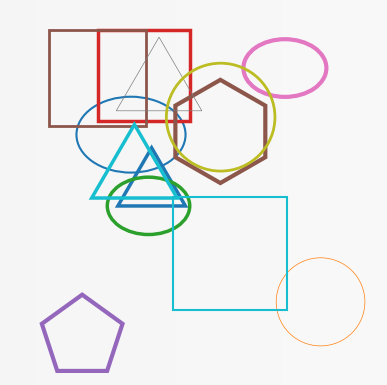[{"shape": "triangle", "thickness": 2.5, "radius": 0.5, "center": [0.391, 0.515]}, {"shape": "oval", "thickness": 1.5, "radius": 0.7, "center": [0.338, 0.65]}, {"shape": "circle", "thickness": 0.5, "radius": 0.57, "center": [0.827, 0.216]}, {"shape": "oval", "thickness": 2.5, "radius": 0.53, "center": [0.383, 0.465]}, {"shape": "square", "thickness": 2.5, "radius": 0.59, "center": [0.372, 0.804]}, {"shape": "pentagon", "thickness": 3, "radius": 0.55, "center": [0.212, 0.125]}, {"shape": "square", "thickness": 2, "radius": 0.62, "center": [0.251, 0.797]}, {"shape": "hexagon", "thickness": 3, "radius": 0.67, "center": [0.569, 0.659]}, {"shape": "oval", "thickness": 3, "radius": 0.54, "center": [0.735, 0.823]}, {"shape": "triangle", "thickness": 0.5, "radius": 0.64, "center": [0.41, 0.776]}, {"shape": "circle", "thickness": 2, "radius": 0.7, "center": [0.569, 0.696]}, {"shape": "triangle", "thickness": 2.5, "radius": 0.64, "center": [0.347, 0.549]}, {"shape": "square", "thickness": 1.5, "radius": 0.73, "center": [0.594, 0.342]}]